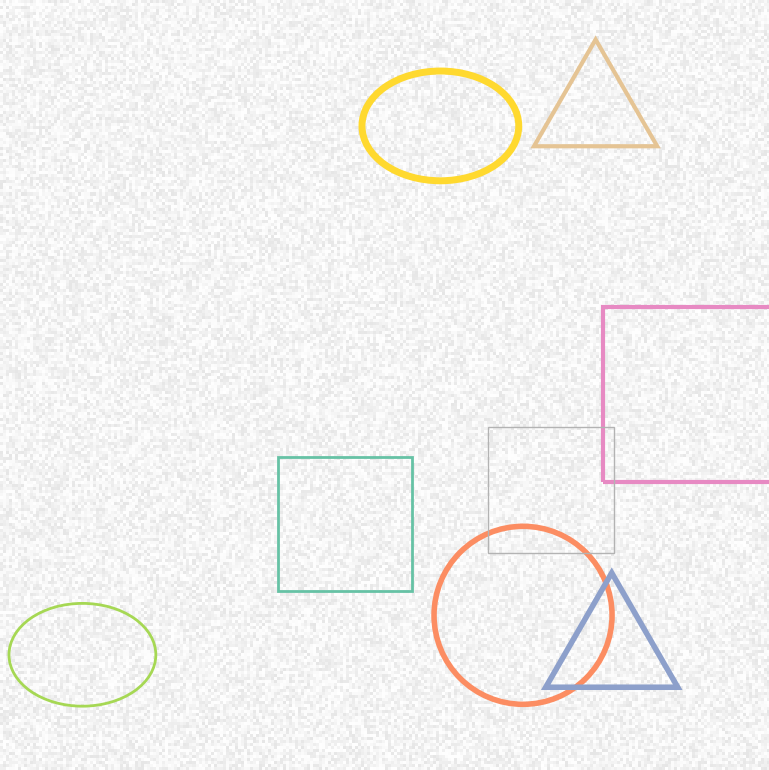[{"shape": "square", "thickness": 1, "radius": 0.44, "center": [0.449, 0.32]}, {"shape": "circle", "thickness": 2, "radius": 0.58, "center": [0.679, 0.201]}, {"shape": "triangle", "thickness": 2, "radius": 0.49, "center": [0.794, 0.157]}, {"shape": "square", "thickness": 1.5, "radius": 0.57, "center": [0.897, 0.488]}, {"shape": "oval", "thickness": 1, "radius": 0.48, "center": [0.107, 0.15]}, {"shape": "oval", "thickness": 2.5, "radius": 0.51, "center": [0.572, 0.836]}, {"shape": "triangle", "thickness": 1.5, "radius": 0.46, "center": [0.774, 0.856]}, {"shape": "square", "thickness": 0.5, "radius": 0.41, "center": [0.716, 0.364]}]